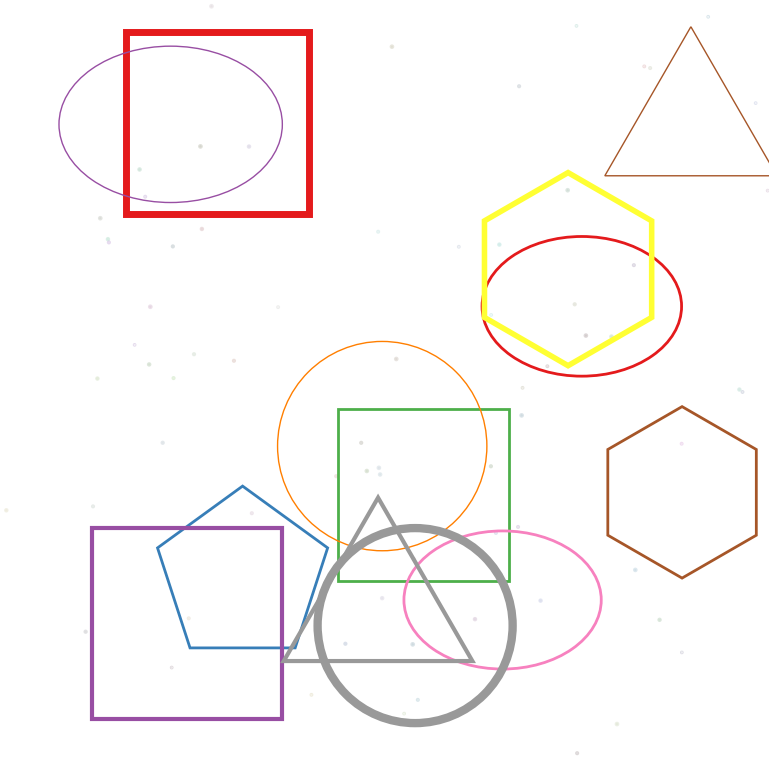[{"shape": "oval", "thickness": 1, "radius": 0.65, "center": [0.756, 0.602]}, {"shape": "square", "thickness": 2.5, "radius": 0.59, "center": [0.282, 0.841]}, {"shape": "pentagon", "thickness": 1, "radius": 0.58, "center": [0.315, 0.253]}, {"shape": "square", "thickness": 1, "radius": 0.56, "center": [0.55, 0.357]}, {"shape": "oval", "thickness": 0.5, "radius": 0.73, "center": [0.222, 0.839]}, {"shape": "square", "thickness": 1.5, "radius": 0.62, "center": [0.243, 0.19]}, {"shape": "circle", "thickness": 0.5, "radius": 0.68, "center": [0.496, 0.421]}, {"shape": "hexagon", "thickness": 2, "radius": 0.63, "center": [0.738, 0.65]}, {"shape": "hexagon", "thickness": 1, "radius": 0.56, "center": [0.886, 0.361]}, {"shape": "triangle", "thickness": 0.5, "radius": 0.65, "center": [0.897, 0.836]}, {"shape": "oval", "thickness": 1, "radius": 0.64, "center": [0.653, 0.221]}, {"shape": "circle", "thickness": 3, "radius": 0.63, "center": [0.539, 0.188]}, {"shape": "triangle", "thickness": 1.5, "radius": 0.71, "center": [0.491, 0.212]}]